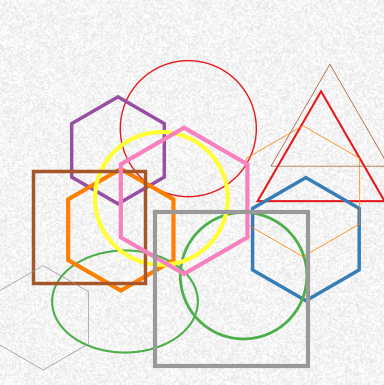[{"shape": "triangle", "thickness": 1.5, "radius": 0.95, "center": [0.834, 0.573]}, {"shape": "circle", "thickness": 1, "radius": 0.88, "center": [0.489, 0.666]}, {"shape": "hexagon", "thickness": 2.5, "radius": 0.8, "center": [0.795, 0.379]}, {"shape": "oval", "thickness": 1.5, "radius": 0.95, "center": [0.325, 0.217]}, {"shape": "circle", "thickness": 2, "radius": 0.82, "center": [0.633, 0.284]}, {"shape": "hexagon", "thickness": 2.5, "radius": 0.69, "center": [0.306, 0.61]}, {"shape": "hexagon", "thickness": 3, "radius": 0.79, "center": [0.314, 0.403]}, {"shape": "hexagon", "thickness": 0.5, "radius": 0.85, "center": [0.787, 0.503]}, {"shape": "circle", "thickness": 3, "radius": 0.86, "center": [0.419, 0.485]}, {"shape": "square", "thickness": 2.5, "radius": 0.73, "center": [0.232, 0.41]}, {"shape": "triangle", "thickness": 0.5, "radius": 0.88, "center": [0.857, 0.657]}, {"shape": "hexagon", "thickness": 3, "radius": 0.95, "center": [0.478, 0.478]}, {"shape": "square", "thickness": 3, "radius": 1.0, "center": [0.602, 0.249]}, {"shape": "hexagon", "thickness": 0.5, "radius": 0.68, "center": [0.112, 0.175]}]